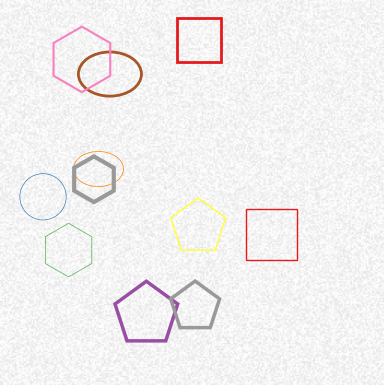[{"shape": "square", "thickness": 2, "radius": 0.29, "center": [0.517, 0.895]}, {"shape": "square", "thickness": 1, "radius": 0.33, "center": [0.705, 0.392]}, {"shape": "circle", "thickness": 0.5, "radius": 0.3, "center": [0.112, 0.489]}, {"shape": "hexagon", "thickness": 0.5, "radius": 0.35, "center": [0.178, 0.35]}, {"shape": "pentagon", "thickness": 2.5, "radius": 0.43, "center": [0.38, 0.184]}, {"shape": "oval", "thickness": 0.5, "radius": 0.33, "center": [0.256, 0.561]}, {"shape": "pentagon", "thickness": 1, "radius": 0.38, "center": [0.515, 0.411]}, {"shape": "oval", "thickness": 2, "radius": 0.41, "center": [0.286, 0.808]}, {"shape": "hexagon", "thickness": 1.5, "radius": 0.43, "center": [0.213, 0.846]}, {"shape": "pentagon", "thickness": 2.5, "radius": 0.33, "center": [0.507, 0.203]}, {"shape": "hexagon", "thickness": 3, "radius": 0.3, "center": [0.244, 0.534]}]